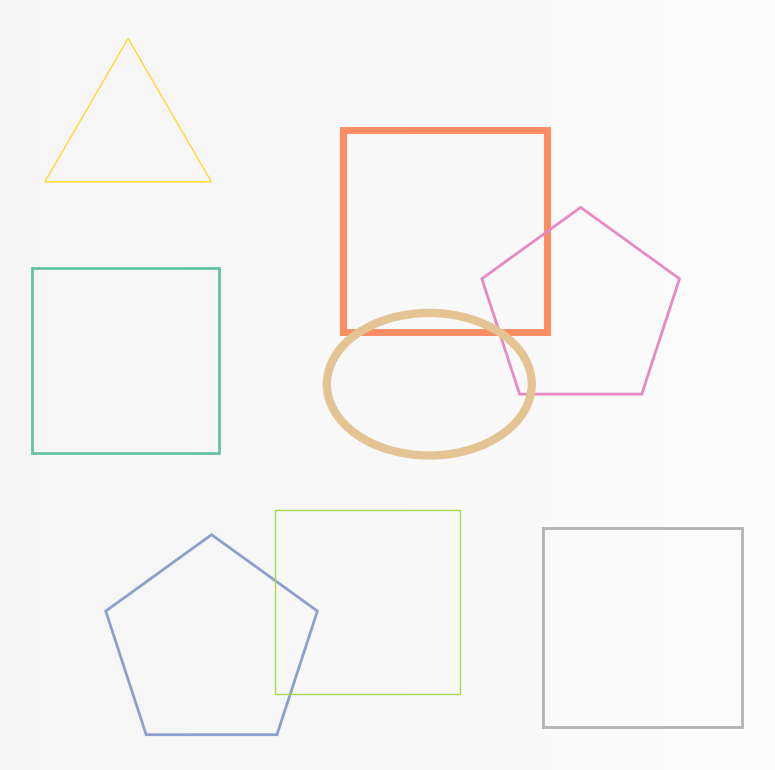[{"shape": "square", "thickness": 1, "radius": 0.6, "center": [0.162, 0.532]}, {"shape": "square", "thickness": 2.5, "radius": 0.66, "center": [0.574, 0.7]}, {"shape": "pentagon", "thickness": 1, "radius": 0.72, "center": [0.273, 0.162]}, {"shape": "pentagon", "thickness": 1, "radius": 0.67, "center": [0.749, 0.597]}, {"shape": "square", "thickness": 0.5, "radius": 0.6, "center": [0.474, 0.219]}, {"shape": "triangle", "thickness": 0.5, "radius": 0.62, "center": [0.165, 0.826]}, {"shape": "oval", "thickness": 3, "radius": 0.66, "center": [0.554, 0.501]}, {"shape": "square", "thickness": 1, "radius": 0.64, "center": [0.829, 0.185]}]